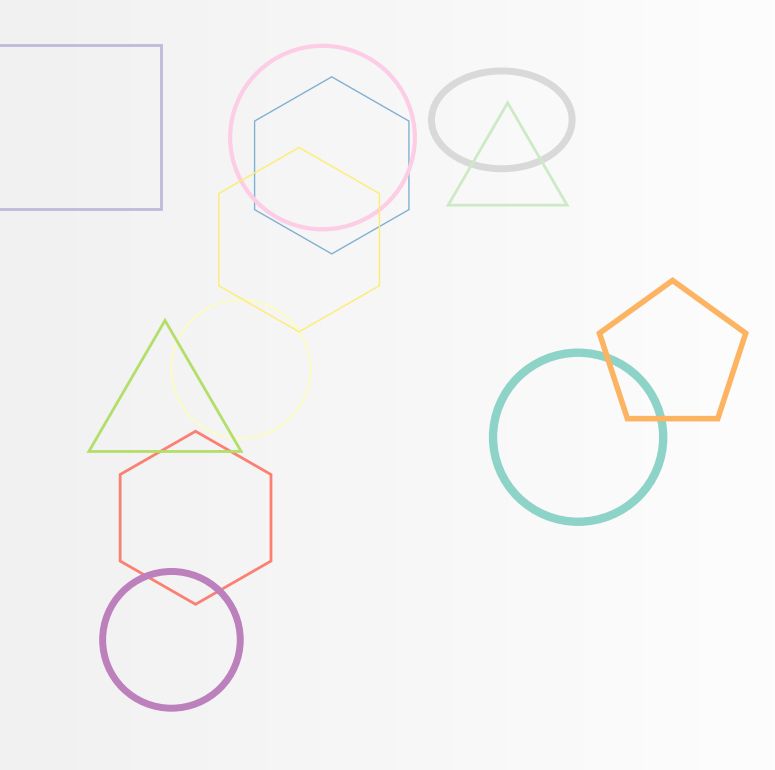[{"shape": "circle", "thickness": 3, "radius": 0.55, "center": [0.746, 0.432]}, {"shape": "circle", "thickness": 0.5, "radius": 0.45, "center": [0.311, 0.521]}, {"shape": "square", "thickness": 1, "radius": 0.53, "center": [0.101, 0.835]}, {"shape": "hexagon", "thickness": 1, "radius": 0.56, "center": [0.252, 0.328]}, {"shape": "hexagon", "thickness": 0.5, "radius": 0.57, "center": [0.428, 0.785]}, {"shape": "pentagon", "thickness": 2, "radius": 0.5, "center": [0.868, 0.537]}, {"shape": "triangle", "thickness": 1, "radius": 0.57, "center": [0.213, 0.47]}, {"shape": "circle", "thickness": 1.5, "radius": 0.6, "center": [0.416, 0.821]}, {"shape": "oval", "thickness": 2.5, "radius": 0.45, "center": [0.647, 0.844]}, {"shape": "circle", "thickness": 2.5, "radius": 0.44, "center": [0.221, 0.169]}, {"shape": "triangle", "thickness": 1, "radius": 0.44, "center": [0.655, 0.778]}, {"shape": "hexagon", "thickness": 0.5, "radius": 0.6, "center": [0.386, 0.689]}]